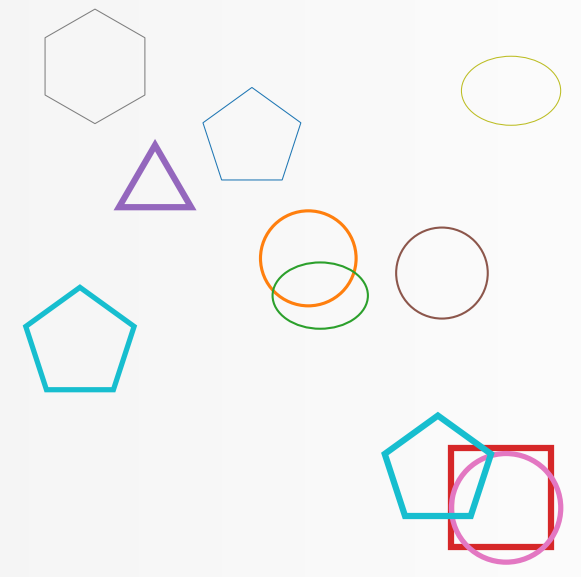[{"shape": "pentagon", "thickness": 0.5, "radius": 0.44, "center": [0.433, 0.759]}, {"shape": "circle", "thickness": 1.5, "radius": 0.41, "center": [0.53, 0.552]}, {"shape": "oval", "thickness": 1, "radius": 0.41, "center": [0.551, 0.487]}, {"shape": "square", "thickness": 3, "radius": 0.43, "center": [0.862, 0.138]}, {"shape": "triangle", "thickness": 3, "radius": 0.36, "center": [0.267, 0.676]}, {"shape": "circle", "thickness": 1, "radius": 0.39, "center": [0.76, 0.526]}, {"shape": "circle", "thickness": 2.5, "radius": 0.47, "center": [0.871, 0.12]}, {"shape": "hexagon", "thickness": 0.5, "radius": 0.5, "center": [0.163, 0.884]}, {"shape": "oval", "thickness": 0.5, "radius": 0.43, "center": [0.879, 0.842]}, {"shape": "pentagon", "thickness": 3, "radius": 0.48, "center": [0.753, 0.183]}, {"shape": "pentagon", "thickness": 2.5, "radius": 0.49, "center": [0.138, 0.404]}]